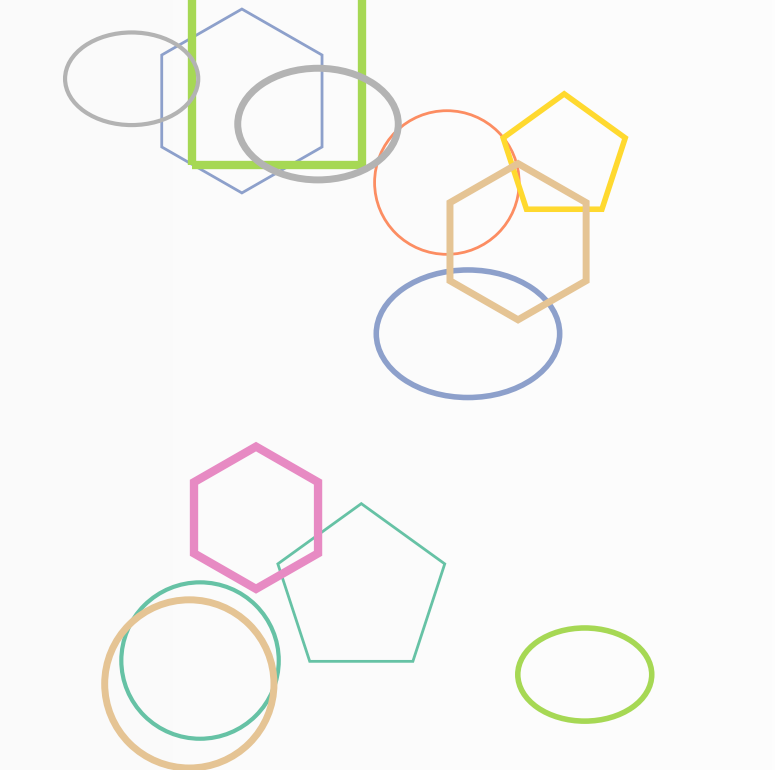[{"shape": "pentagon", "thickness": 1, "radius": 0.57, "center": [0.466, 0.233]}, {"shape": "circle", "thickness": 1.5, "radius": 0.51, "center": [0.258, 0.142]}, {"shape": "circle", "thickness": 1, "radius": 0.47, "center": [0.577, 0.763]}, {"shape": "hexagon", "thickness": 1, "radius": 0.6, "center": [0.312, 0.869]}, {"shape": "oval", "thickness": 2, "radius": 0.59, "center": [0.604, 0.567]}, {"shape": "hexagon", "thickness": 3, "radius": 0.46, "center": [0.33, 0.328]}, {"shape": "oval", "thickness": 2, "radius": 0.43, "center": [0.755, 0.124]}, {"shape": "square", "thickness": 3, "radius": 0.55, "center": [0.357, 0.895]}, {"shape": "pentagon", "thickness": 2, "radius": 0.41, "center": [0.728, 0.795]}, {"shape": "circle", "thickness": 2.5, "radius": 0.55, "center": [0.244, 0.112]}, {"shape": "hexagon", "thickness": 2.5, "radius": 0.51, "center": [0.668, 0.686]}, {"shape": "oval", "thickness": 1.5, "radius": 0.43, "center": [0.17, 0.898]}, {"shape": "oval", "thickness": 2.5, "radius": 0.52, "center": [0.41, 0.839]}]